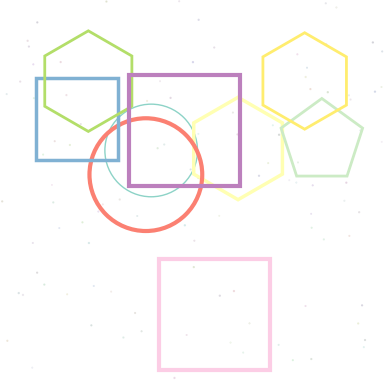[{"shape": "circle", "thickness": 1, "radius": 0.6, "center": [0.393, 0.609]}, {"shape": "hexagon", "thickness": 2.5, "radius": 0.66, "center": [0.618, 0.614]}, {"shape": "circle", "thickness": 3, "radius": 0.73, "center": [0.379, 0.546]}, {"shape": "square", "thickness": 2.5, "radius": 0.54, "center": [0.199, 0.69]}, {"shape": "hexagon", "thickness": 2, "radius": 0.65, "center": [0.229, 0.789]}, {"shape": "square", "thickness": 3, "radius": 0.72, "center": [0.558, 0.182]}, {"shape": "square", "thickness": 3, "radius": 0.72, "center": [0.479, 0.661]}, {"shape": "pentagon", "thickness": 2, "radius": 0.56, "center": [0.836, 0.633]}, {"shape": "hexagon", "thickness": 2, "radius": 0.63, "center": [0.791, 0.79]}]